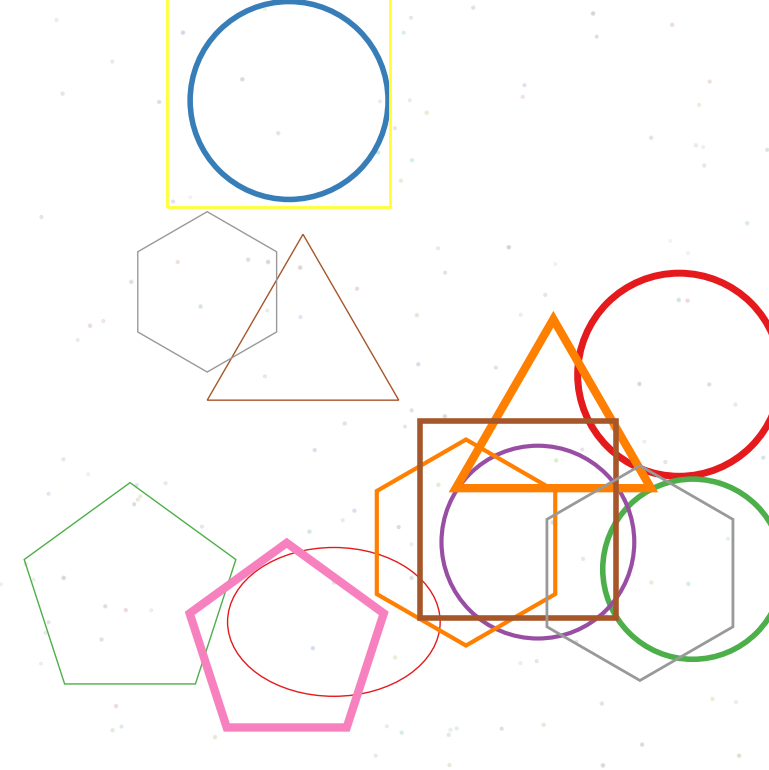[{"shape": "oval", "thickness": 0.5, "radius": 0.69, "center": [0.434, 0.192]}, {"shape": "circle", "thickness": 2.5, "radius": 0.66, "center": [0.882, 0.513]}, {"shape": "circle", "thickness": 2, "radius": 0.64, "center": [0.375, 0.869]}, {"shape": "circle", "thickness": 2, "radius": 0.59, "center": [0.9, 0.261]}, {"shape": "pentagon", "thickness": 0.5, "radius": 0.72, "center": [0.169, 0.229]}, {"shape": "circle", "thickness": 1.5, "radius": 0.63, "center": [0.699, 0.296]}, {"shape": "triangle", "thickness": 3, "radius": 0.73, "center": [0.719, 0.439]}, {"shape": "hexagon", "thickness": 1.5, "radius": 0.67, "center": [0.605, 0.295]}, {"shape": "square", "thickness": 1, "radius": 0.72, "center": [0.362, 0.876]}, {"shape": "triangle", "thickness": 0.5, "radius": 0.72, "center": [0.393, 0.552]}, {"shape": "square", "thickness": 2, "radius": 0.64, "center": [0.673, 0.325]}, {"shape": "pentagon", "thickness": 3, "radius": 0.66, "center": [0.372, 0.162]}, {"shape": "hexagon", "thickness": 0.5, "radius": 0.52, "center": [0.269, 0.621]}, {"shape": "hexagon", "thickness": 1, "radius": 0.7, "center": [0.831, 0.256]}]